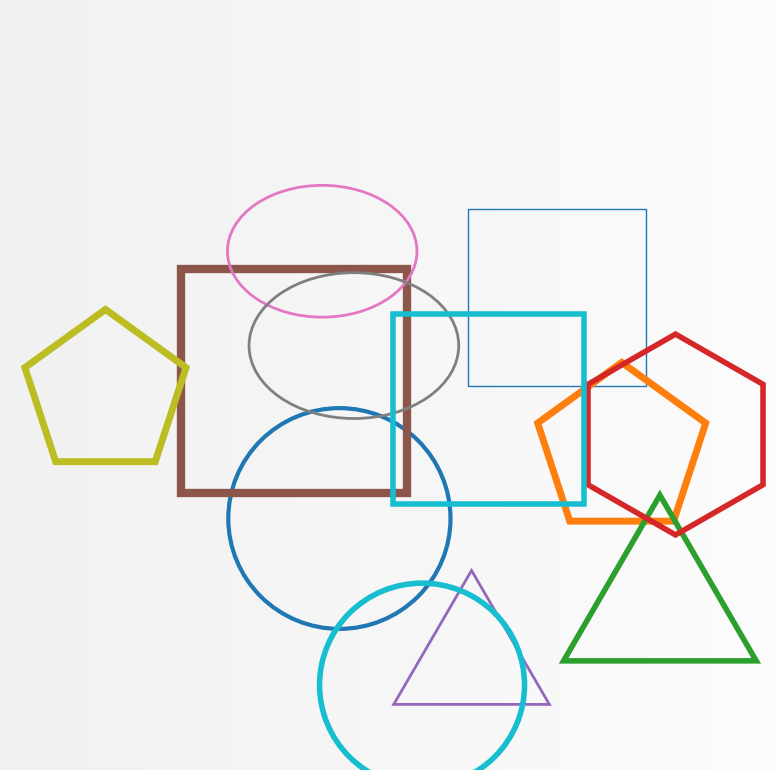[{"shape": "square", "thickness": 0.5, "radius": 0.57, "center": [0.718, 0.614]}, {"shape": "circle", "thickness": 1.5, "radius": 0.72, "center": [0.438, 0.327]}, {"shape": "pentagon", "thickness": 2.5, "radius": 0.57, "center": [0.802, 0.415]}, {"shape": "triangle", "thickness": 2, "radius": 0.72, "center": [0.851, 0.213]}, {"shape": "hexagon", "thickness": 2, "radius": 0.65, "center": [0.872, 0.436]}, {"shape": "triangle", "thickness": 1, "radius": 0.58, "center": [0.608, 0.143]}, {"shape": "square", "thickness": 3, "radius": 0.73, "center": [0.379, 0.505]}, {"shape": "oval", "thickness": 1, "radius": 0.61, "center": [0.416, 0.674]}, {"shape": "oval", "thickness": 1, "radius": 0.68, "center": [0.457, 0.551]}, {"shape": "pentagon", "thickness": 2.5, "radius": 0.55, "center": [0.136, 0.489]}, {"shape": "circle", "thickness": 2, "radius": 0.66, "center": [0.545, 0.11]}, {"shape": "square", "thickness": 2, "radius": 0.62, "center": [0.63, 0.469]}]